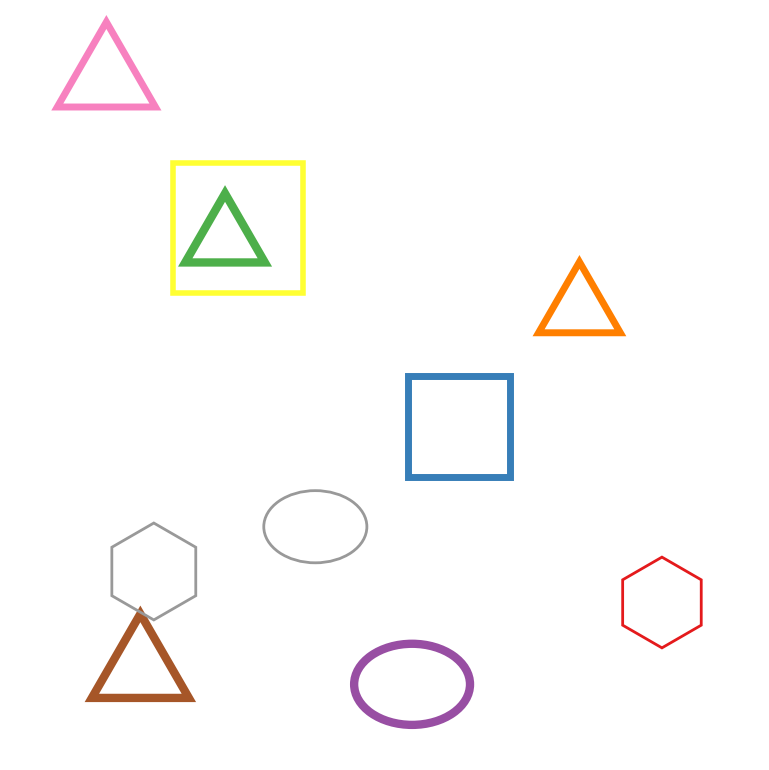[{"shape": "hexagon", "thickness": 1, "radius": 0.29, "center": [0.86, 0.218]}, {"shape": "square", "thickness": 2.5, "radius": 0.33, "center": [0.596, 0.446]}, {"shape": "triangle", "thickness": 3, "radius": 0.3, "center": [0.292, 0.689]}, {"shape": "oval", "thickness": 3, "radius": 0.38, "center": [0.535, 0.111]}, {"shape": "triangle", "thickness": 2.5, "radius": 0.31, "center": [0.753, 0.598]}, {"shape": "square", "thickness": 2, "radius": 0.42, "center": [0.31, 0.704]}, {"shape": "triangle", "thickness": 3, "radius": 0.36, "center": [0.182, 0.13]}, {"shape": "triangle", "thickness": 2.5, "radius": 0.37, "center": [0.138, 0.898]}, {"shape": "hexagon", "thickness": 1, "radius": 0.31, "center": [0.2, 0.258]}, {"shape": "oval", "thickness": 1, "radius": 0.33, "center": [0.41, 0.316]}]